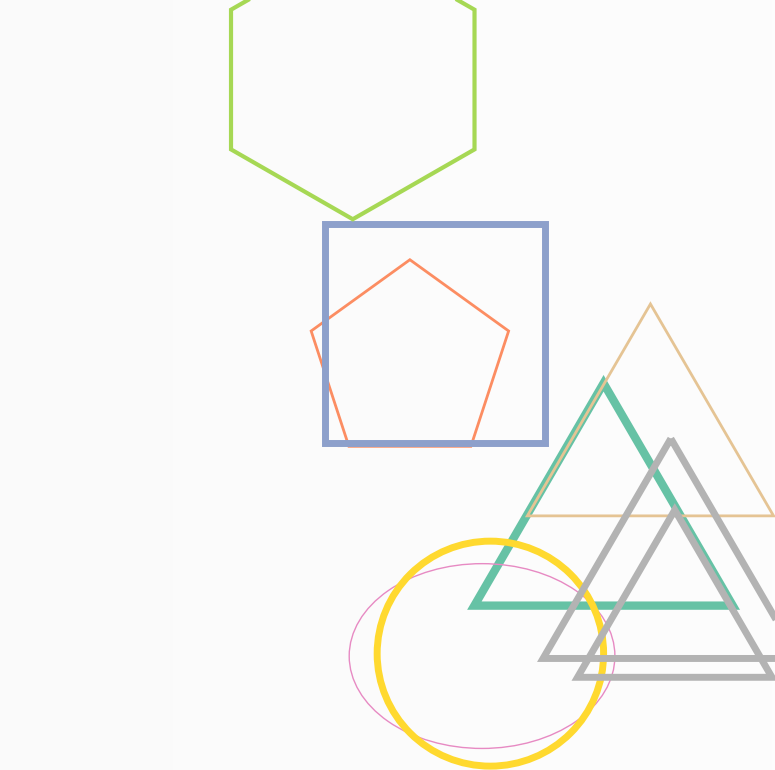[{"shape": "triangle", "thickness": 3, "radius": 0.96, "center": [0.779, 0.31]}, {"shape": "pentagon", "thickness": 1, "radius": 0.67, "center": [0.529, 0.529]}, {"shape": "square", "thickness": 2.5, "radius": 0.71, "center": [0.561, 0.567]}, {"shape": "oval", "thickness": 0.5, "radius": 0.86, "center": [0.622, 0.148]}, {"shape": "hexagon", "thickness": 1.5, "radius": 0.91, "center": [0.455, 0.897]}, {"shape": "circle", "thickness": 2.5, "radius": 0.73, "center": [0.633, 0.151]}, {"shape": "triangle", "thickness": 1, "radius": 0.92, "center": [0.839, 0.422]}, {"shape": "triangle", "thickness": 2.5, "radius": 0.72, "center": [0.871, 0.193]}, {"shape": "triangle", "thickness": 2.5, "radius": 0.95, "center": [0.866, 0.24]}]